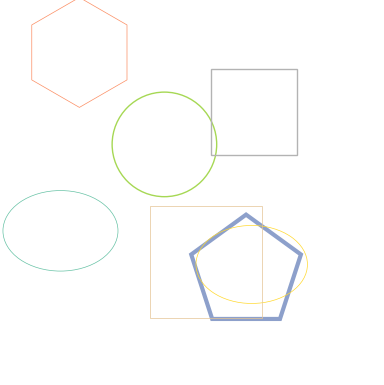[{"shape": "oval", "thickness": 0.5, "radius": 0.75, "center": [0.157, 0.4]}, {"shape": "hexagon", "thickness": 0.5, "radius": 0.71, "center": [0.206, 0.864]}, {"shape": "pentagon", "thickness": 3, "radius": 0.75, "center": [0.639, 0.293]}, {"shape": "circle", "thickness": 1, "radius": 0.68, "center": [0.427, 0.625]}, {"shape": "oval", "thickness": 0.5, "radius": 0.72, "center": [0.654, 0.313]}, {"shape": "square", "thickness": 0.5, "radius": 0.72, "center": [0.535, 0.32]}, {"shape": "square", "thickness": 1, "radius": 0.56, "center": [0.66, 0.71]}]